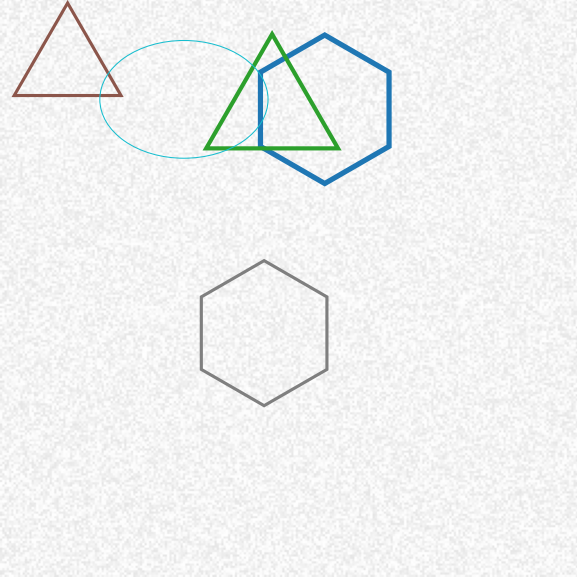[{"shape": "hexagon", "thickness": 2.5, "radius": 0.64, "center": [0.562, 0.81]}, {"shape": "triangle", "thickness": 2, "radius": 0.66, "center": [0.471, 0.808]}, {"shape": "triangle", "thickness": 1.5, "radius": 0.53, "center": [0.117, 0.887]}, {"shape": "hexagon", "thickness": 1.5, "radius": 0.63, "center": [0.457, 0.422]}, {"shape": "oval", "thickness": 0.5, "radius": 0.73, "center": [0.318, 0.827]}]